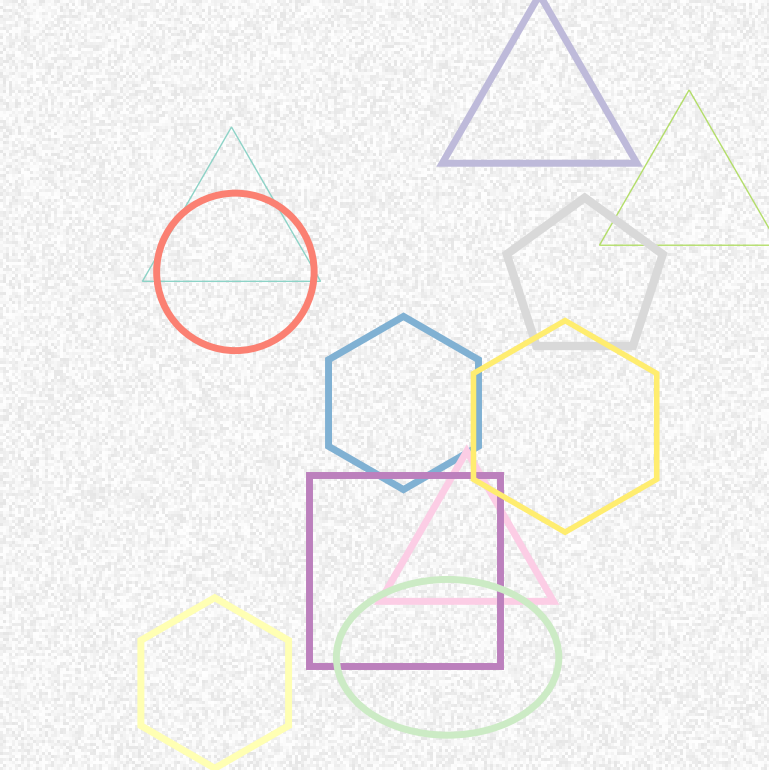[{"shape": "triangle", "thickness": 0.5, "radius": 0.67, "center": [0.301, 0.701]}, {"shape": "hexagon", "thickness": 2.5, "radius": 0.55, "center": [0.279, 0.113]}, {"shape": "triangle", "thickness": 2.5, "radius": 0.73, "center": [0.701, 0.861]}, {"shape": "circle", "thickness": 2.5, "radius": 0.51, "center": [0.306, 0.647]}, {"shape": "hexagon", "thickness": 2.5, "radius": 0.56, "center": [0.524, 0.477]}, {"shape": "triangle", "thickness": 0.5, "radius": 0.67, "center": [0.895, 0.749]}, {"shape": "triangle", "thickness": 2.5, "radius": 0.65, "center": [0.606, 0.284]}, {"shape": "pentagon", "thickness": 3, "radius": 0.53, "center": [0.759, 0.637]}, {"shape": "square", "thickness": 2.5, "radius": 0.62, "center": [0.525, 0.259]}, {"shape": "oval", "thickness": 2.5, "radius": 0.72, "center": [0.581, 0.146]}, {"shape": "hexagon", "thickness": 2, "radius": 0.69, "center": [0.734, 0.446]}]